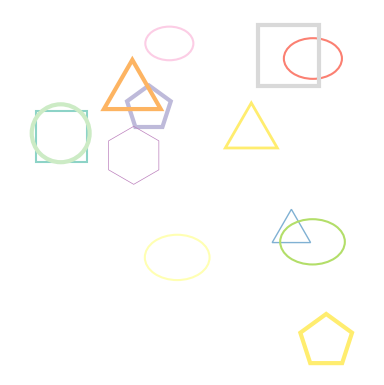[{"shape": "square", "thickness": 1.5, "radius": 0.33, "center": [0.161, 0.646]}, {"shape": "oval", "thickness": 1.5, "radius": 0.42, "center": [0.46, 0.331]}, {"shape": "pentagon", "thickness": 3, "radius": 0.3, "center": [0.387, 0.718]}, {"shape": "oval", "thickness": 1.5, "radius": 0.38, "center": [0.813, 0.848]}, {"shape": "triangle", "thickness": 1, "radius": 0.29, "center": [0.757, 0.399]}, {"shape": "triangle", "thickness": 3, "radius": 0.43, "center": [0.344, 0.759]}, {"shape": "oval", "thickness": 1.5, "radius": 0.42, "center": [0.812, 0.372]}, {"shape": "oval", "thickness": 1.5, "radius": 0.31, "center": [0.44, 0.887]}, {"shape": "square", "thickness": 3, "radius": 0.39, "center": [0.749, 0.856]}, {"shape": "hexagon", "thickness": 0.5, "radius": 0.38, "center": [0.347, 0.597]}, {"shape": "circle", "thickness": 3, "radius": 0.38, "center": [0.158, 0.654]}, {"shape": "pentagon", "thickness": 3, "radius": 0.35, "center": [0.847, 0.114]}, {"shape": "triangle", "thickness": 2, "radius": 0.39, "center": [0.653, 0.655]}]